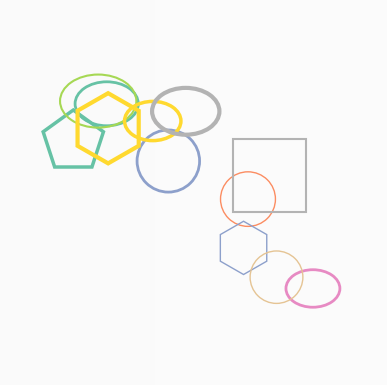[{"shape": "oval", "thickness": 2, "radius": 0.41, "center": [0.275, 0.73]}, {"shape": "pentagon", "thickness": 2.5, "radius": 0.41, "center": [0.189, 0.632]}, {"shape": "circle", "thickness": 1, "radius": 0.35, "center": [0.64, 0.483]}, {"shape": "hexagon", "thickness": 1, "radius": 0.35, "center": [0.629, 0.356]}, {"shape": "circle", "thickness": 2, "radius": 0.4, "center": [0.434, 0.582]}, {"shape": "oval", "thickness": 2, "radius": 0.35, "center": [0.808, 0.251]}, {"shape": "oval", "thickness": 1.5, "radius": 0.49, "center": [0.253, 0.737]}, {"shape": "oval", "thickness": 2.5, "radius": 0.36, "center": [0.394, 0.686]}, {"shape": "hexagon", "thickness": 3, "radius": 0.46, "center": [0.279, 0.667]}, {"shape": "circle", "thickness": 1, "radius": 0.34, "center": [0.714, 0.28]}, {"shape": "square", "thickness": 1.5, "radius": 0.47, "center": [0.695, 0.543]}, {"shape": "oval", "thickness": 3, "radius": 0.43, "center": [0.479, 0.711]}]